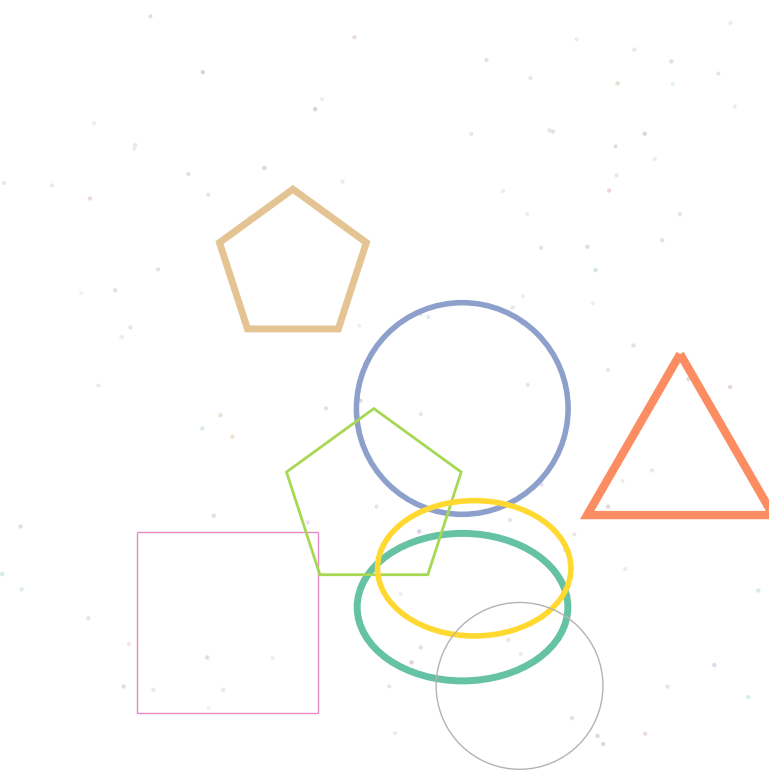[{"shape": "oval", "thickness": 2.5, "radius": 0.68, "center": [0.601, 0.212]}, {"shape": "triangle", "thickness": 3, "radius": 0.7, "center": [0.883, 0.401]}, {"shape": "circle", "thickness": 2, "radius": 0.69, "center": [0.6, 0.469]}, {"shape": "square", "thickness": 0.5, "radius": 0.59, "center": [0.295, 0.192]}, {"shape": "pentagon", "thickness": 1, "radius": 0.6, "center": [0.486, 0.35]}, {"shape": "oval", "thickness": 2, "radius": 0.63, "center": [0.616, 0.262]}, {"shape": "pentagon", "thickness": 2.5, "radius": 0.5, "center": [0.38, 0.654]}, {"shape": "circle", "thickness": 0.5, "radius": 0.54, "center": [0.675, 0.109]}]